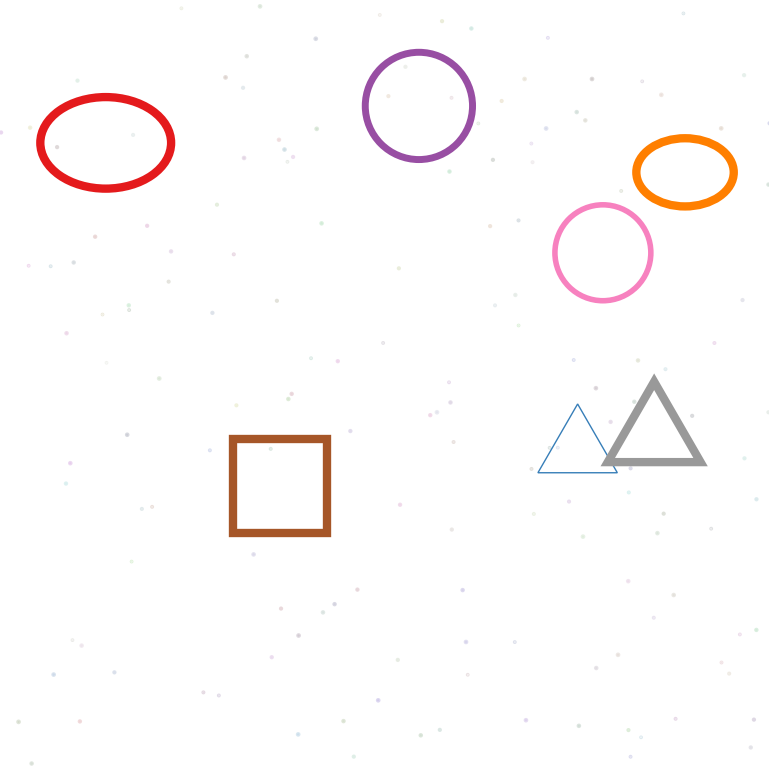[{"shape": "oval", "thickness": 3, "radius": 0.42, "center": [0.137, 0.814]}, {"shape": "triangle", "thickness": 0.5, "radius": 0.3, "center": [0.75, 0.416]}, {"shape": "circle", "thickness": 2.5, "radius": 0.35, "center": [0.544, 0.862]}, {"shape": "oval", "thickness": 3, "radius": 0.32, "center": [0.89, 0.776]}, {"shape": "square", "thickness": 3, "radius": 0.3, "center": [0.363, 0.369]}, {"shape": "circle", "thickness": 2, "radius": 0.31, "center": [0.783, 0.672]}, {"shape": "triangle", "thickness": 3, "radius": 0.35, "center": [0.85, 0.435]}]